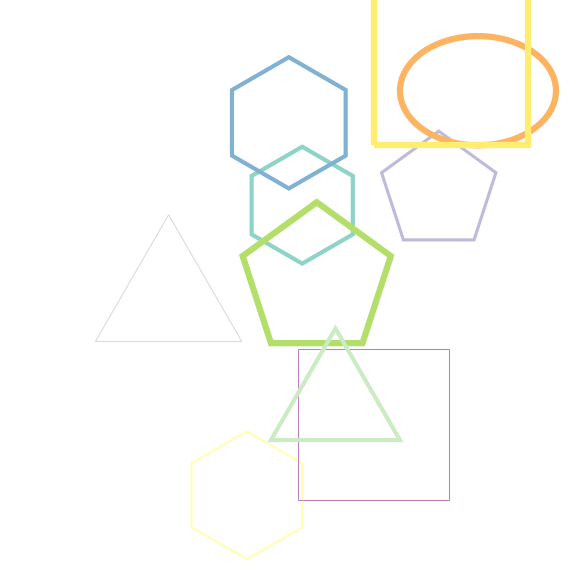[{"shape": "hexagon", "thickness": 2, "radius": 0.51, "center": [0.523, 0.644]}, {"shape": "hexagon", "thickness": 1, "radius": 0.55, "center": [0.427, 0.142]}, {"shape": "pentagon", "thickness": 1.5, "radius": 0.52, "center": [0.76, 0.668]}, {"shape": "hexagon", "thickness": 2, "radius": 0.57, "center": [0.5, 0.786]}, {"shape": "oval", "thickness": 3, "radius": 0.68, "center": [0.828, 0.842]}, {"shape": "pentagon", "thickness": 3, "radius": 0.67, "center": [0.548, 0.514]}, {"shape": "triangle", "thickness": 0.5, "radius": 0.73, "center": [0.292, 0.481]}, {"shape": "square", "thickness": 0.5, "radius": 0.65, "center": [0.647, 0.264]}, {"shape": "triangle", "thickness": 2, "radius": 0.64, "center": [0.581, 0.302]}, {"shape": "square", "thickness": 3, "radius": 0.66, "center": [0.781, 0.881]}]